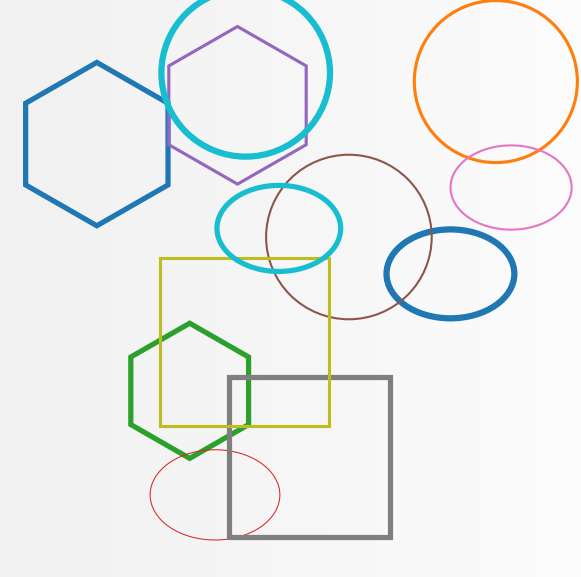[{"shape": "hexagon", "thickness": 2.5, "radius": 0.71, "center": [0.167, 0.75]}, {"shape": "oval", "thickness": 3, "radius": 0.55, "center": [0.775, 0.525]}, {"shape": "circle", "thickness": 1.5, "radius": 0.7, "center": [0.853, 0.858]}, {"shape": "hexagon", "thickness": 2.5, "radius": 0.58, "center": [0.326, 0.322]}, {"shape": "oval", "thickness": 0.5, "radius": 0.56, "center": [0.37, 0.142]}, {"shape": "hexagon", "thickness": 1.5, "radius": 0.68, "center": [0.409, 0.817]}, {"shape": "circle", "thickness": 1, "radius": 0.71, "center": [0.6, 0.589]}, {"shape": "oval", "thickness": 1, "radius": 0.52, "center": [0.879, 0.674]}, {"shape": "square", "thickness": 2.5, "radius": 0.69, "center": [0.533, 0.208]}, {"shape": "square", "thickness": 1.5, "radius": 0.73, "center": [0.421, 0.407]}, {"shape": "circle", "thickness": 3, "radius": 0.73, "center": [0.423, 0.873]}, {"shape": "oval", "thickness": 2.5, "radius": 0.53, "center": [0.48, 0.604]}]